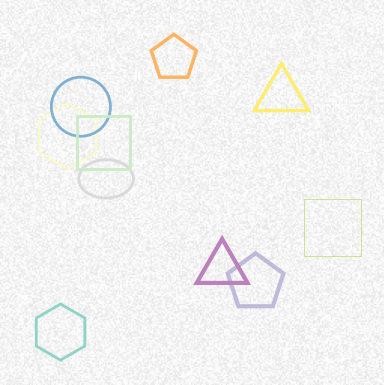[{"shape": "hexagon", "thickness": 2, "radius": 0.36, "center": [0.157, 0.137]}, {"shape": "hexagon", "thickness": 1, "radius": 0.43, "center": [0.176, 0.647]}, {"shape": "pentagon", "thickness": 3, "radius": 0.38, "center": [0.664, 0.266]}, {"shape": "circle", "thickness": 2, "radius": 0.38, "center": [0.21, 0.723]}, {"shape": "pentagon", "thickness": 2.5, "radius": 0.31, "center": [0.452, 0.849]}, {"shape": "square", "thickness": 0.5, "radius": 0.37, "center": [0.863, 0.409]}, {"shape": "oval", "thickness": 2, "radius": 0.36, "center": [0.276, 0.535]}, {"shape": "triangle", "thickness": 3, "radius": 0.38, "center": [0.577, 0.303]}, {"shape": "square", "thickness": 2, "radius": 0.34, "center": [0.27, 0.631]}, {"shape": "triangle", "thickness": 2.5, "radius": 0.41, "center": [0.731, 0.754]}]